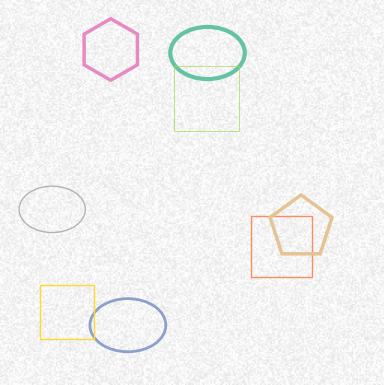[{"shape": "oval", "thickness": 3, "radius": 0.48, "center": [0.539, 0.862]}, {"shape": "square", "thickness": 1, "radius": 0.4, "center": [0.732, 0.36]}, {"shape": "oval", "thickness": 2, "radius": 0.49, "center": [0.332, 0.155]}, {"shape": "hexagon", "thickness": 2.5, "radius": 0.4, "center": [0.288, 0.871]}, {"shape": "square", "thickness": 0.5, "radius": 0.42, "center": [0.536, 0.745]}, {"shape": "square", "thickness": 1, "radius": 0.35, "center": [0.174, 0.189]}, {"shape": "pentagon", "thickness": 2.5, "radius": 0.42, "center": [0.782, 0.409]}, {"shape": "oval", "thickness": 1, "radius": 0.43, "center": [0.136, 0.456]}]